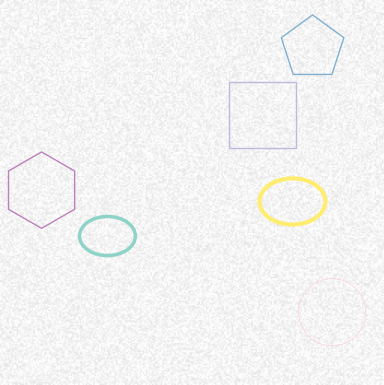[{"shape": "oval", "thickness": 2.5, "radius": 0.36, "center": [0.279, 0.387]}, {"shape": "square", "thickness": 1, "radius": 0.43, "center": [0.682, 0.701]}, {"shape": "pentagon", "thickness": 1, "radius": 0.43, "center": [0.812, 0.876]}, {"shape": "circle", "thickness": 0.5, "radius": 0.44, "center": [0.863, 0.189]}, {"shape": "hexagon", "thickness": 1, "radius": 0.5, "center": [0.108, 0.506]}, {"shape": "oval", "thickness": 3, "radius": 0.43, "center": [0.76, 0.477]}]